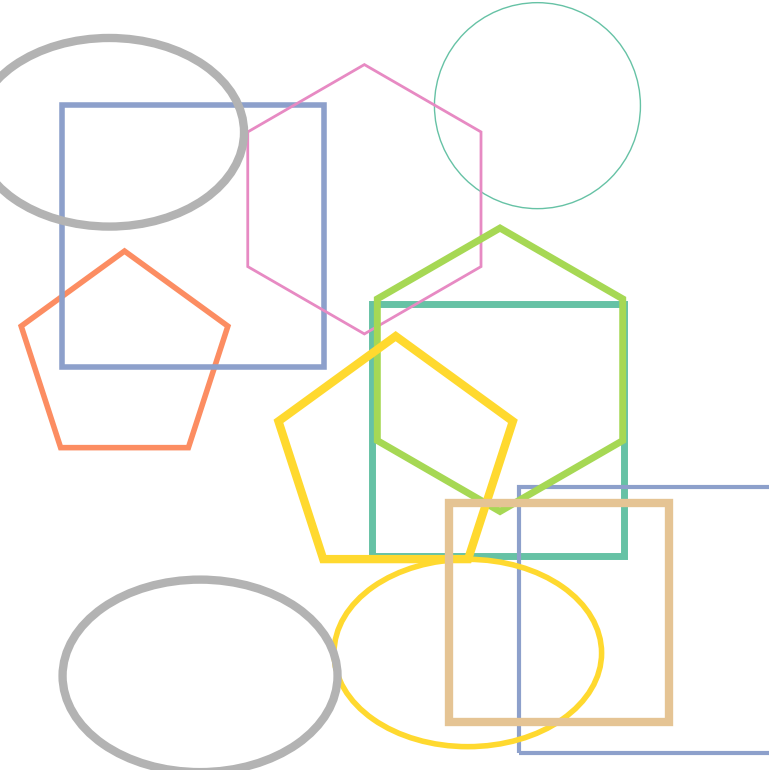[{"shape": "square", "thickness": 2.5, "radius": 0.82, "center": [0.647, 0.442]}, {"shape": "circle", "thickness": 0.5, "radius": 0.67, "center": [0.698, 0.863]}, {"shape": "pentagon", "thickness": 2, "radius": 0.71, "center": [0.162, 0.533]}, {"shape": "square", "thickness": 1.5, "radius": 0.86, "center": [0.846, 0.195]}, {"shape": "square", "thickness": 2, "radius": 0.85, "center": [0.251, 0.693]}, {"shape": "hexagon", "thickness": 1, "radius": 0.87, "center": [0.473, 0.741]}, {"shape": "hexagon", "thickness": 2.5, "radius": 0.92, "center": [0.649, 0.52]}, {"shape": "pentagon", "thickness": 3, "radius": 0.8, "center": [0.514, 0.403]}, {"shape": "oval", "thickness": 2, "radius": 0.87, "center": [0.608, 0.152]}, {"shape": "square", "thickness": 3, "radius": 0.71, "center": [0.725, 0.205]}, {"shape": "oval", "thickness": 3, "radius": 0.89, "center": [0.26, 0.122]}, {"shape": "oval", "thickness": 3, "radius": 0.87, "center": [0.142, 0.828]}]